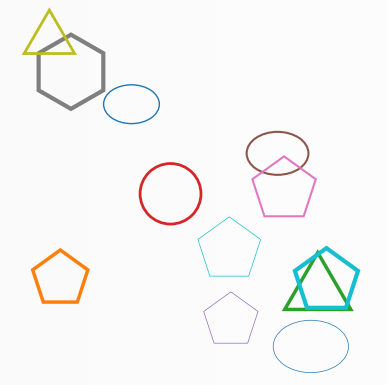[{"shape": "oval", "thickness": 1, "radius": 0.36, "center": [0.339, 0.729]}, {"shape": "oval", "thickness": 0.5, "radius": 0.49, "center": [0.802, 0.1]}, {"shape": "pentagon", "thickness": 2.5, "radius": 0.37, "center": [0.156, 0.276]}, {"shape": "triangle", "thickness": 2.5, "radius": 0.49, "center": [0.82, 0.245]}, {"shape": "circle", "thickness": 2, "radius": 0.39, "center": [0.44, 0.497]}, {"shape": "pentagon", "thickness": 0.5, "radius": 0.37, "center": [0.596, 0.168]}, {"shape": "oval", "thickness": 1.5, "radius": 0.4, "center": [0.716, 0.602]}, {"shape": "pentagon", "thickness": 1.5, "radius": 0.43, "center": [0.733, 0.508]}, {"shape": "hexagon", "thickness": 3, "radius": 0.48, "center": [0.183, 0.814]}, {"shape": "triangle", "thickness": 2, "radius": 0.38, "center": [0.127, 0.899]}, {"shape": "pentagon", "thickness": 3, "radius": 0.43, "center": [0.842, 0.27]}, {"shape": "pentagon", "thickness": 0.5, "radius": 0.43, "center": [0.592, 0.352]}]